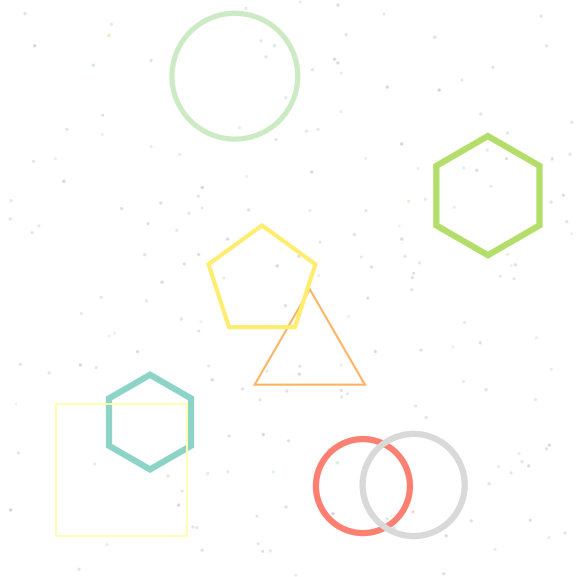[{"shape": "hexagon", "thickness": 3, "radius": 0.41, "center": [0.26, 0.268]}, {"shape": "square", "thickness": 1, "radius": 0.57, "center": [0.21, 0.185]}, {"shape": "circle", "thickness": 3, "radius": 0.41, "center": [0.628, 0.157]}, {"shape": "triangle", "thickness": 1, "radius": 0.55, "center": [0.536, 0.388]}, {"shape": "hexagon", "thickness": 3, "radius": 0.52, "center": [0.845, 0.66]}, {"shape": "circle", "thickness": 3, "radius": 0.44, "center": [0.716, 0.159]}, {"shape": "circle", "thickness": 2.5, "radius": 0.54, "center": [0.407, 0.867]}, {"shape": "pentagon", "thickness": 2, "radius": 0.49, "center": [0.454, 0.511]}]